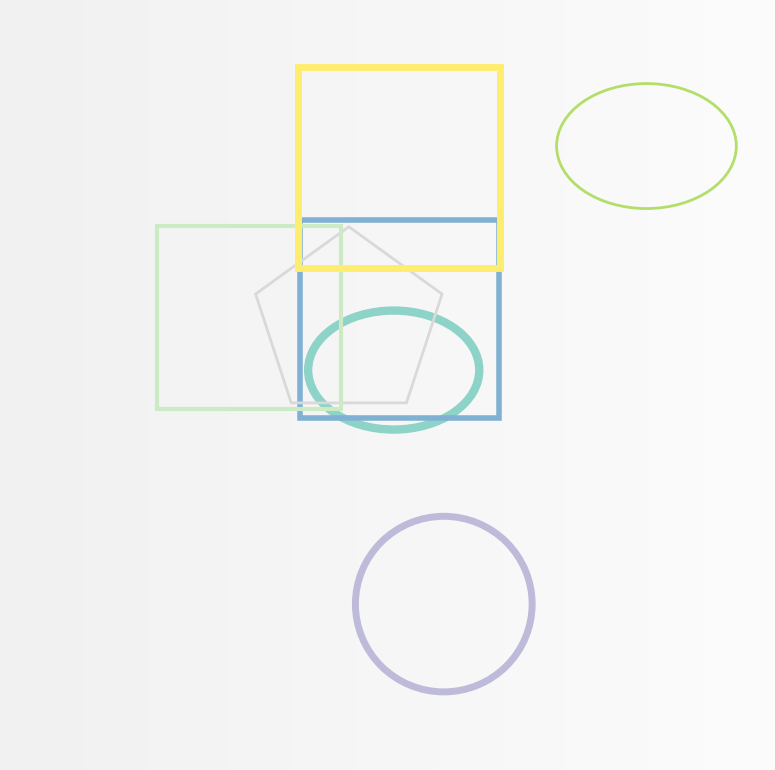[{"shape": "oval", "thickness": 3, "radius": 0.55, "center": [0.508, 0.519]}, {"shape": "circle", "thickness": 2.5, "radius": 0.57, "center": [0.573, 0.215]}, {"shape": "square", "thickness": 2, "radius": 0.64, "center": [0.516, 0.586]}, {"shape": "oval", "thickness": 1, "radius": 0.58, "center": [0.834, 0.81]}, {"shape": "pentagon", "thickness": 1, "radius": 0.63, "center": [0.45, 0.579]}, {"shape": "square", "thickness": 1.5, "radius": 0.59, "center": [0.321, 0.588]}, {"shape": "square", "thickness": 2.5, "radius": 0.65, "center": [0.515, 0.782]}]